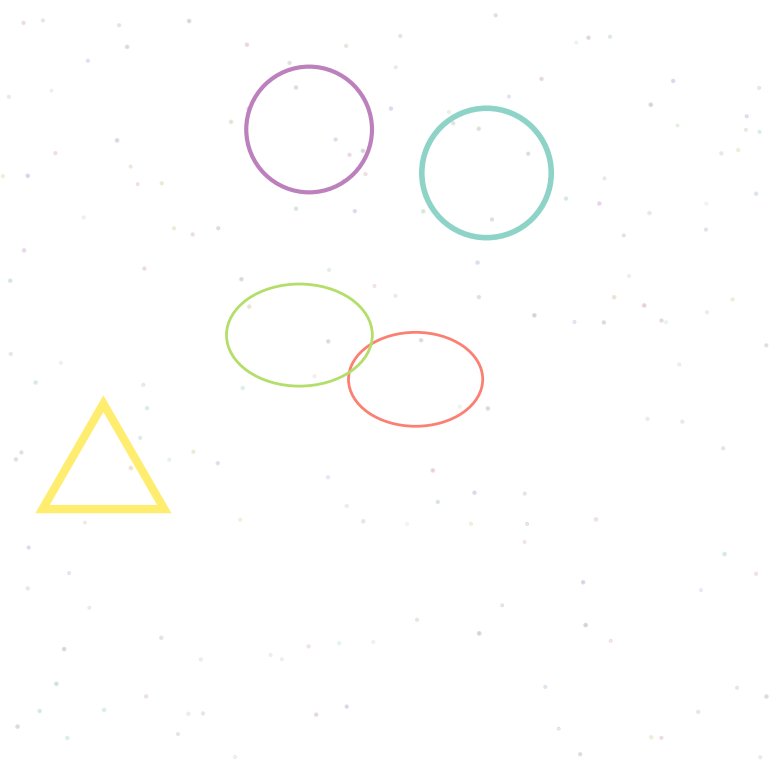[{"shape": "circle", "thickness": 2, "radius": 0.42, "center": [0.632, 0.775]}, {"shape": "oval", "thickness": 1, "radius": 0.44, "center": [0.54, 0.507]}, {"shape": "oval", "thickness": 1, "radius": 0.47, "center": [0.389, 0.565]}, {"shape": "circle", "thickness": 1.5, "radius": 0.41, "center": [0.401, 0.832]}, {"shape": "triangle", "thickness": 3, "radius": 0.46, "center": [0.134, 0.384]}]